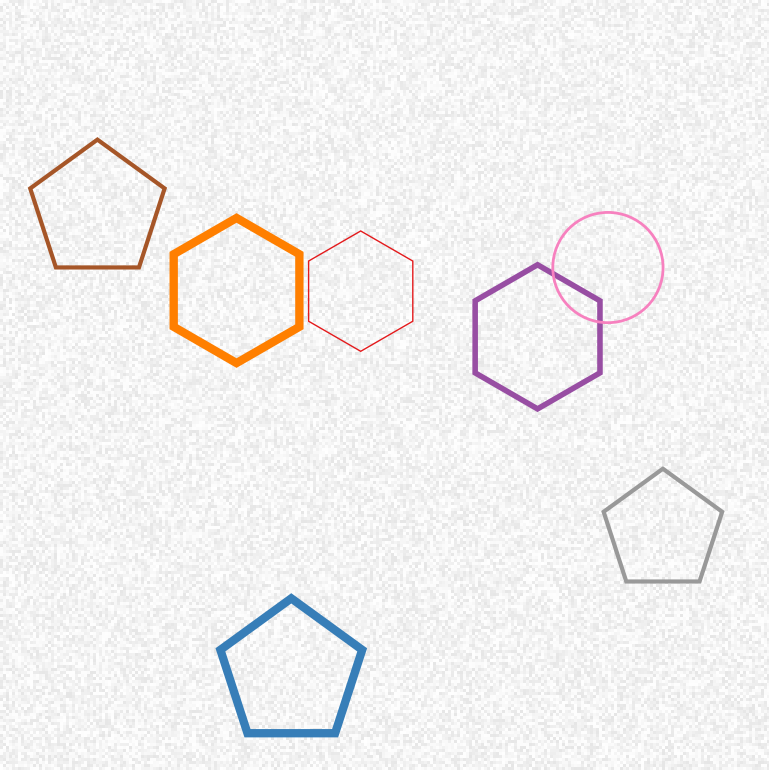[{"shape": "hexagon", "thickness": 0.5, "radius": 0.39, "center": [0.468, 0.622]}, {"shape": "pentagon", "thickness": 3, "radius": 0.48, "center": [0.378, 0.126]}, {"shape": "hexagon", "thickness": 2, "radius": 0.47, "center": [0.698, 0.563]}, {"shape": "hexagon", "thickness": 3, "radius": 0.47, "center": [0.307, 0.623]}, {"shape": "pentagon", "thickness": 1.5, "radius": 0.46, "center": [0.127, 0.727]}, {"shape": "circle", "thickness": 1, "radius": 0.36, "center": [0.79, 0.653]}, {"shape": "pentagon", "thickness": 1.5, "radius": 0.4, "center": [0.861, 0.31]}]